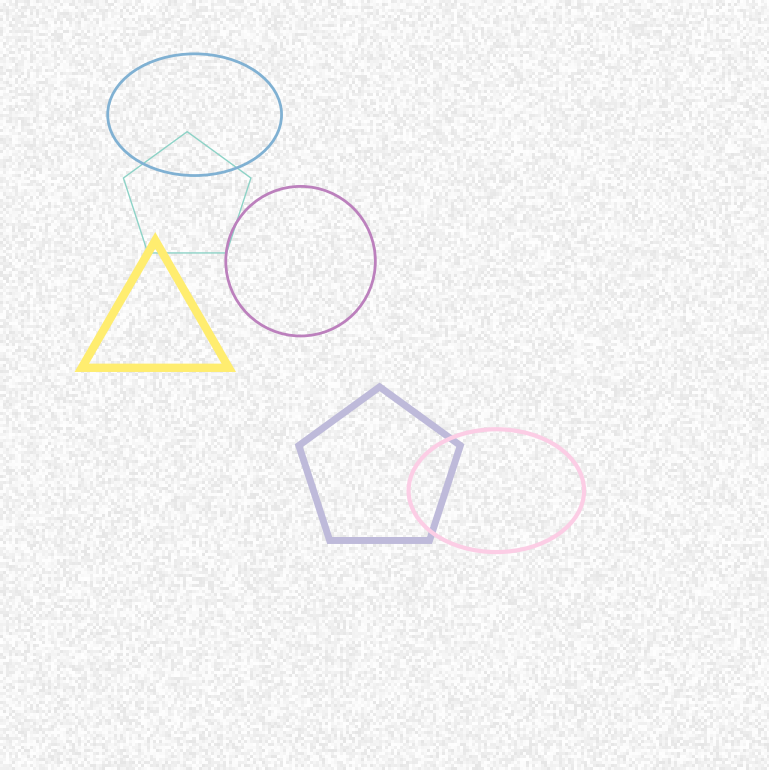[{"shape": "pentagon", "thickness": 0.5, "radius": 0.44, "center": [0.243, 0.742]}, {"shape": "pentagon", "thickness": 2.5, "radius": 0.55, "center": [0.493, 0.387]}, {"shape": "oval", "thickness": 1, "radius": 0.56, "center": [0.253, 0.851]}, {"shape": "oval", "thickness": 1.5, "radius": 0.57, "center": [0.645, 0.363]}, {"shape": "circle", "thickness": 1, "radius": 0.49, "center": [0.39, 0.661]}, {"shape": "triangle", "thickness": 3, "radius": 0.55, "center": [0.202, 0.577]}]